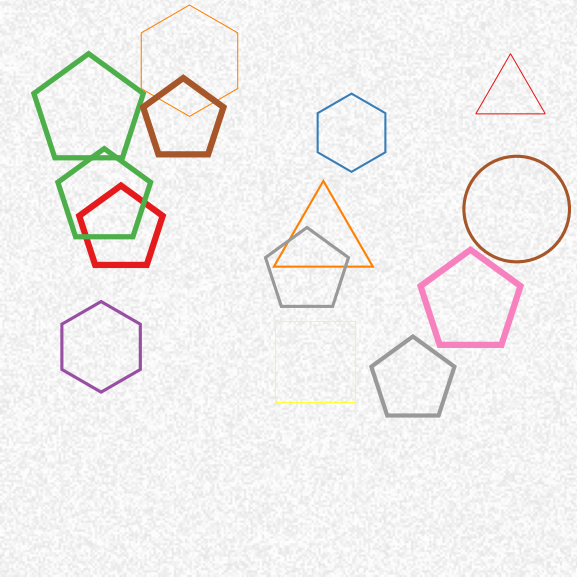[{"shape": "pentagon", "thickness": 3, "radius": 0.38, "center": [0.209, 0.602]}, {"shape": "triangle", "thickness": 0.5, "radius": 0.35, "center": [0.884, 0.837]}, {"shape": "hexagon", "thickness": 1, "radius": 0.34, "center": [0.609, 0.769]}, {"shape": "pentagon", "thickness": 2.5, "radius": 0.5, "center": [0.153, 0.807]}, {"shape": "pentagon", "thickness": 2.5, "radius": 0.42, "center": [0.181, 0.657]}, {"shape": "hexagon", "thickness": 1.5, "radius": 0.39, "center": [0.175, 0.399]}, {"shape": "triangle", "thickness": 1, "radius": 0.49, "center": [0.56, 0.587]}, {"shape": "hexagon", "thickness": 0.5, "radius": 0.48, "center": [0.328, 0.894]}, {"shape": "square", "thickness": 0.5, "radius": 0.35, "center": [0.545, 0.373]}, {"shape": "pentagon", "thickness": 3, "radius": 0.37, "center": [0.317, 0.791]}, {"shape": "circle", "thickness": 1.5, "radius": 0.46, "center": [0.895, 0.637]}, {"shape": "pentagon", "thickness": 3, "radius": 0.46, "center": [0.815, 0.476]}, {"shape": "pentagon", "thickness": 1.5, "radius": 0.38, "center": [0.532, 0.53]}, {"shape": "pentagon", "thickness": 2, "radius": 0.38, "center": [0.715, 0.341]}]